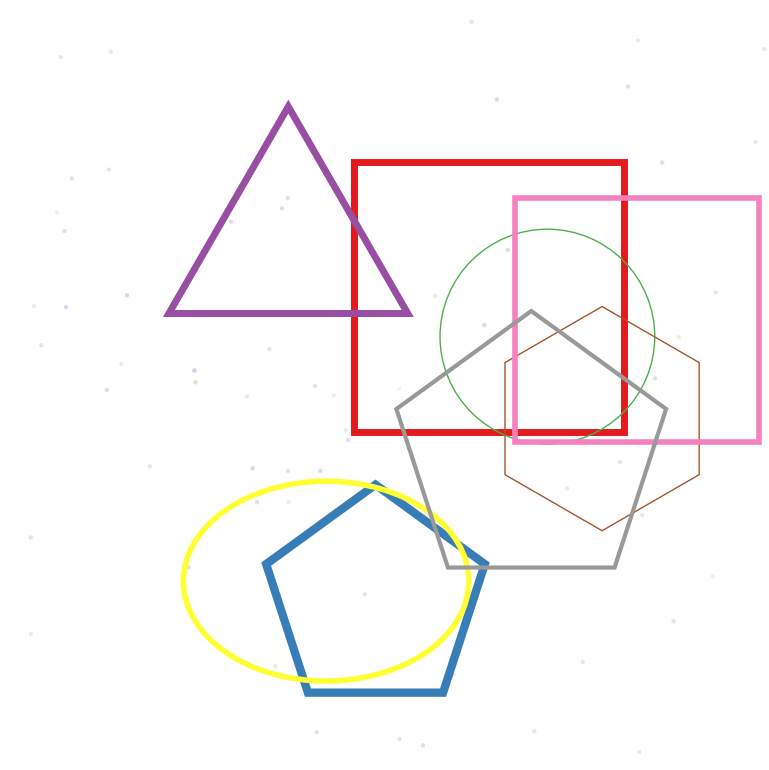[{"shape": "square", "thickness": 2.5, "radius": 0.88, "center": [0.635, 0.614]}, {"shape": "pentagon", "thickness": 3, "radius": 0.75, "center": [0.488, 0.221]}, {"shape": "circle", "thickness": 0.5, "radius": 0.7, "center": [0.711, 0.563]}, {"shape": "triangle", "thickness": 2.5, "radius": 0.9, "center": [0.374, 0.682]}, {"shape": "oval", "thickness": 2, "radius": 0.93, "center": [0.424, 0.245]}, {"shape": "hexagon", "thickness": 0.5, "radius": 0.73, "center": [0.782, 0.456]}, {"shape": "square", "thickness": 2, "radius": 0.79, "center": [0.827, 0.585]}, {"shape": "pentagon", "thickness": 1.5, "radius": 0.92, "center": [0.69, 0.412]}]